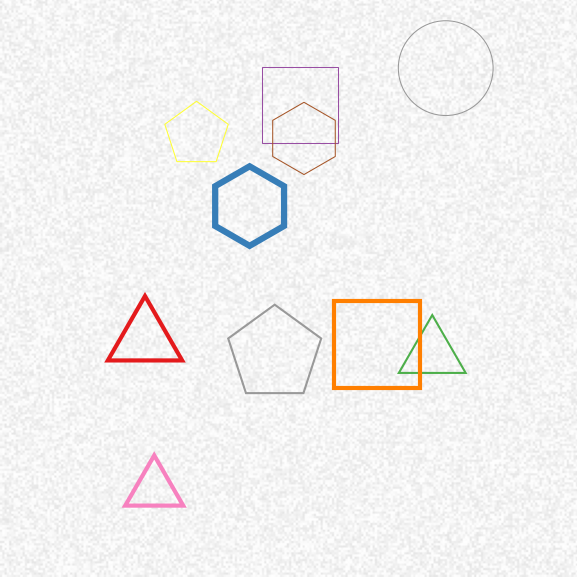[{"shape": "triangle", "thickness": 2, "radius": 0.37, "center": [0.251, 0.412]}, {"shape": "hexagon", "thickness": 3, "radius": 0.34, "center": [0.432, 0.642]}, {"shape": "triangle", "thickness": 1, "radius": 0.33, "center": [0.748, 0.387]}, {"shape": "square", "thickness": 0.5, "radius": 0.33, "center": [0.519, 0.817]}, {"shape": "square", "thickness": 2, "radius": 0.37, "center": [0.653, 0.403]}, {"shape": "pentagon", "thickness": 0.5, "radius": 0.29, "center": [0.34, 0.766]}, {"shape": "hexagon", "thickness": 0.5, "radius": 0.31, "center": [0.526, 0.759]}, {"shape": "triangle", "thickness": 2, "radius": 0.29, "center": [0.267, 0.153]}, {"shape": "pentagon", "thickness": 1, "radius": 0.42, "center": [0.476, 0.387]}, {"shape": "circle", "thickness": 0.5, "radius": 0.41, "center": [0.772, 0.881]}]